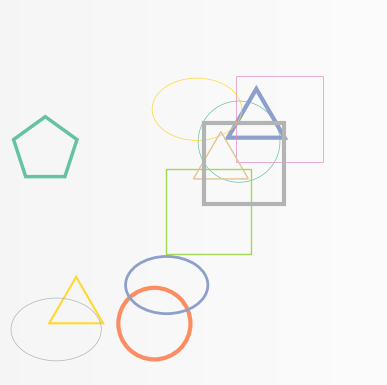[{"shape": "circle", "thickness": 0.5, "radius": 0.53, "center": [0.617, 0.632]}, {"shape": "pentagon", "thickness": 2.5, "radius": 0.43, "center": [0.117, 0.611]}, {"shape": "circle", "thickness": 3, "radius": 0.47, "center": [0.398, 0.159]}, {"shape": "triangle", "thickness": 3, "radius": 0.42, "center": [0.661, 0.685]}, {"shape": "oval", "thickness": 2, "radius": 0.53, "center": [0.43, 0.26]}, {"shape": "square", "thickness": 0.5, "radius": 0.56, "center": [0.721, 0.691]}, {"shape": "square", "thickness": 1, "radius": 0.55, "center": [0.539, 0.451]}, {"shape": "triangle", "thickness": 1.5, "radius": 0.4, "center": [0.196, 0.2]}, {"shape": "oval", "thickness": 0.5, "radius": 0.58, "center": [0.508, 0.716]}, {"shape": "triangle", "thickness": 1, "radius": 0.41, "center": [0.57, 0.576]}, {"shape": "square", "thickness": 3, "radius": 0.52, "center": [0.63, 0.576]}, {"shape": "oval", "thickness": 0.5, "radius": 0.58, "center": [0.145, 0.144]}]